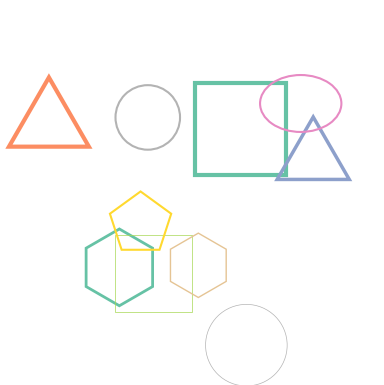[{"shape": "hexagon", "thickness": 2, "radius": 0.5, "center": [0.31, 0.306]}, {"shape": "square", "thickness": 3, "radius": 0.6, "center": [0.625, 0.665]}, {"shape": "triangle", "thickness": 3, "radius": 0.6, "center": [0.127, 0.679]}, {"shape": "triangle", "thickness": 2.5, "radius": 0.54, "center": [0.814, 0.588]}, {"shape": "oval", "thickness": 1.5, "radius": 0.53, "center": [0.781, 0.731]}, {"shape": "square", "thickness": 0.5, "radius": 0.5, "center": [0.4, 0.29]}, {"shape": "pentagon", "thickness": 1.5, "radius": 0.42, "center": [0.365, 0.419]}, {"shape": "hexagon", "thickness": 1, "radius": 0.42, "center": [0.515, 0.311]}, {"shape": "circle", "thickness": 0.5, "radius": 0.53, "center": [0.64, 0.103]}, {"shape": "circle", "thickness": 1.5, "radius": 0.42, "center": [0.384, 0.695]}]